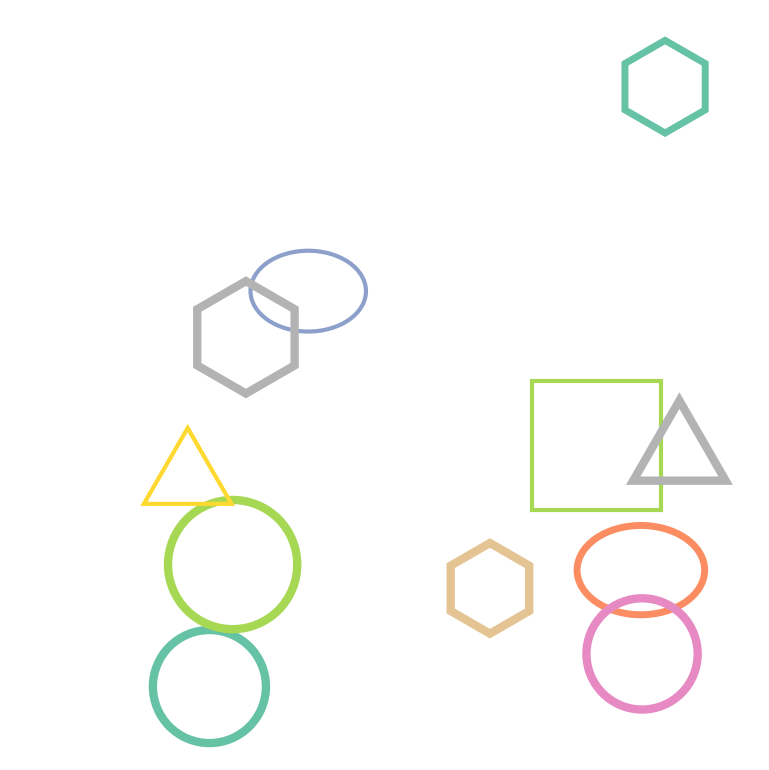[{"shape": "hexagon", "thickness": 2.5, "radius": 0.3, "center": [0.864, 0.887]}, {"shape": "circle", "thickness": 3, "radius": 0.37, "center": [0.272, 0.108]}, {"shape": "oval", "thickness": 2.5, "radius": 0.41, "center": [0.832, 0.26]}, {"shape": "oval", "thickness": 1.5, "radius": 0.37, "center": [0.4, 0.622]}, {"shape": "circle", "thickness": 3, "radius": 0.36, "center": [0.834, 0.151]}, {"shape": "circle", "thickness": 3, "radius": 0.42, "center": [0.302, 0.267]}, {"shape": "square", "thickness": 1.5, "radius": 0.42, "center": [0.775, 0.422]}, {"shape": "triangle", "thickness": 1.5, "radius": 0.33, "center": [0.244, 0.378]}, {"shape": "hexagon", "thickness": 3, "radius": 0.29, "center": [0.636, 0.236]}, {"shape": "triangle", "thickness": 3, "radius": 0.35, "center": [0.882, 0.41]}, {"shape": "hexagon", "thickness": 3, "radius": 0.37, "center": [0.319, 0.562]}]